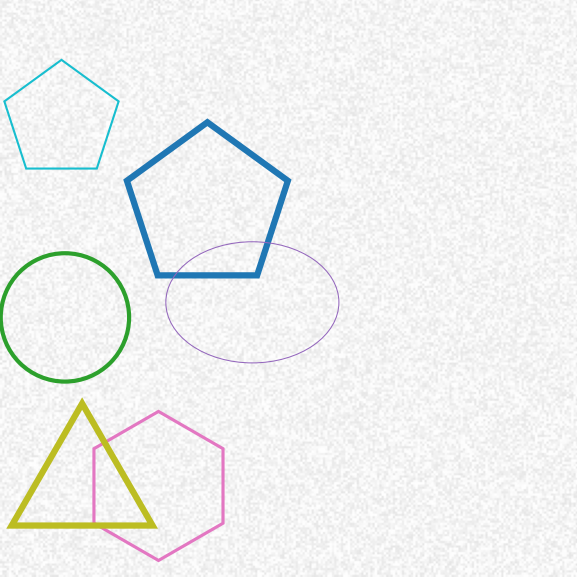[{"shape": "pentagon", "thickness": 3, "radius": 0.73, "center": [0.359, 0.641]}, {"shape": "circle", "thickness": 2, "radius": 0.56, "center": [0.112, 0.45]}, {"shape": "oval", "thickness": 0.5, "radius": 0.75, "center": [0.437, 0.476]}, {"shape": "hexagon", "thickness": 1.5, "radius": 0.65, "center": [0.274, 0.158]}, {"shape": "triangle", "thickness": 3, "radius": 0.7, "center": [0.142, 0.16]}, {"shape": "pentagon", "thickness": 1, "radius": 0.52, "center": [0.106, 0.791]}]